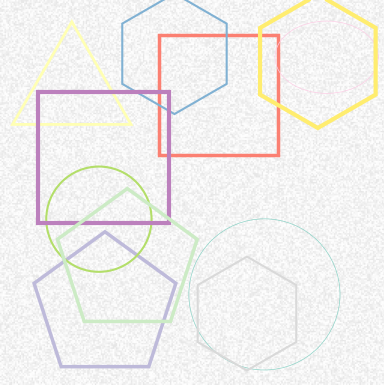[{"shape": "circle", "thickness": 0.5, "radius": 0.98, "center": [0.687, 0.235]}, {"shape": "triangle", "thickness": 2, "radius": 0.89, "center": [0.187, 0.766]}, {"shape": "pentagon", "thickness": 2.5, "radius": 0.97, "center": [0.273, 0.204]}, {"shape": "square", "thickness": 2.5, "radius": 0.77, "center": [0.568, 0.753]}, {"shape": "hexagon", "thickness": 1.5, "radius": 0.78, "center": [0.453, 0.86]}, {"shape": "circle", "thickness": 1.5, "radius": 0.68, "center": [0.257, 0.431]}, {"shape": "oval", "thickness": 0.5, "radius": 0.67, "center": [0.849, 0.851]}, {"shape": "hexagon", "thickness": 1.5, "radius": 0.74, "center": [0.641, 0.186]}, {"shape": "square", "thickness": 3, "radius": 0.85, "center": [0.269, 0.591]}, {"shape": "pentagon", "thickness": 2.5, "radius": 0.95, "center": [0.331, 0.319]}, {"shape": "hexagon", "thickness": 3, "radius": 0.87, "center": [0.826, 0.841]}]